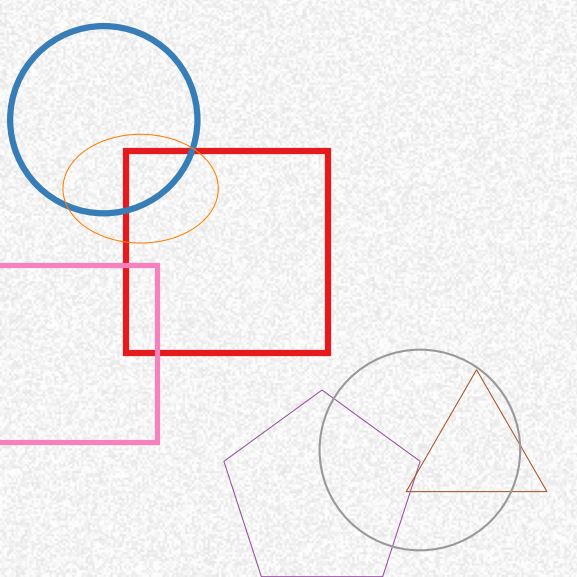[{"shape": "square", "thickness": 3, "radius": 0.87, "center": [0.393, 0.562]}, {"shape": "circle", "thickness": 3, "radius": 0.81, "center": [0.18, 0.792]}, {"shape": "pentagon", "thickness": 0.5, "radius": 0.89, "center": [0.558, 0.145]}, {"shape": "oval", "thickness": 0.5, "radius": 0.67, "center": [0.244, 0.672]}, {"shape": "triangle", "thickness": 0.5, "radius": 0.7, "center": [0.825, 0.218]}, {"shape": "square", "thickness": 2.5, "radius": 0.76, "center": [0.119, 0.387]}, {"shape": "circle", "thickness": 1, "radius": 0.87, "center": [0.727, 0.22]}]